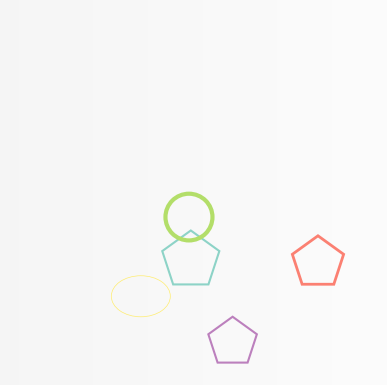[{"shape": "pentagon", "thickness": 1.5, "radius": 0.39, "center": [0.492, 0.324]}, {"shape": "pentagon", "thickness": 2, "radius": 0.35, "center": [0.821, 0.318]}, {"shape": "circle", "thickness": 3, "radius": 0.3, "center": [0.488, 0.436]}, {"shape": "pentagon", "thickness": 1.5, "radius": 0.33, "center": [0.6, 0.111]}, {"shape": "oval", "thickness": 0.5, "radius": 0.38, "center": [0.363, 0.23]}]